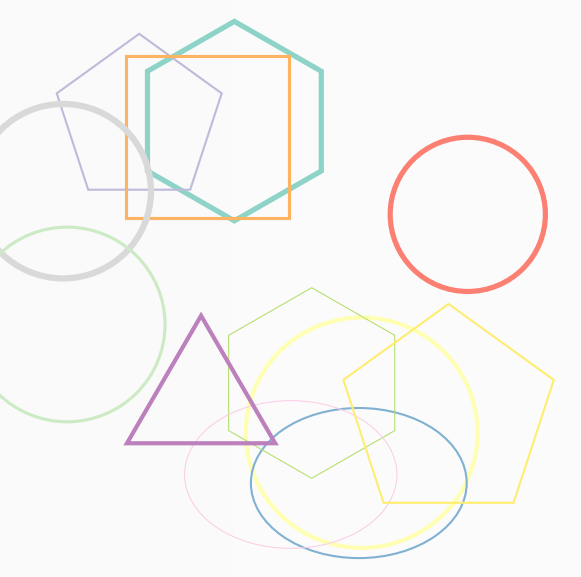[{"shape": "hexagon", "thickness": 2.5, "radius": 0.86, "center": [0.403, 0.789]}, {"shape": "circle", "thickness": 2, "radius": 1.0, "center": [0.622, 0.25]}, {"shape": "pentagon", "thickness": 1, "radius": 0.75, "center": [0.239, 0.791]}, {"shape": "circle", "thickness": 2.5, "radius": 0.67, "center": [0.805, 0.628]}, {"shape": "oval", "thickness": 1, "radius": 0.93, "center": [0.617, 0.163]}, {"shape": "square", "thickness": 1.5, "radius": 0.7, "center": [0.358, 0.762]}, {"shape": "hexagon", "thickness": 0.5, "radius": 0.82, "center": [0.536, 0.336]}, {"shape": "oval", "thickness": 0.5, "radius": 0.91, "center": [0.5, 0.177]}, {"shape": "circle", "thickness": 3, "radius": 0.76, "center": [0.109, 0.668]}, {"shape": "triangle", "thickness": 2, "radius": 0.74, "center": [0.346, 0.305]}, {"shape": "circle", "thickness": 1.5, "radius": 0.84, "center": [0.115, 0.437]}, {"shape": "pentagon", "thickness": 1, "radius": 0.95, "center": [0.772, 0.282]}]